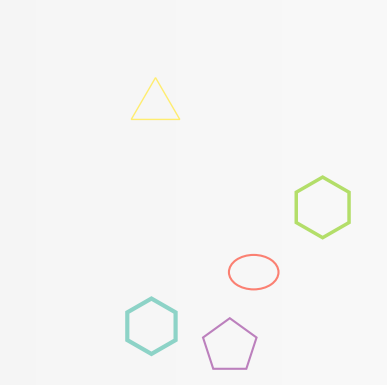[{"shape": "hexagon", "thickness": 3, "radius": 0.36, "center": [0.391, 0.153]}, {"shape": "oval", "thickness": 1.5, "radius": 0.32, "center": [0.655, 0.293]}, {"shape": "hexagon", "thickness": 2.5, "radius": 0.39, "center": [0.833, 0.461]}, {"shape": "pentagon", "thickness": 1.5, "radius": 0.36, "center": [0.593, 0.101]}, {"shape": "triangle", "thickness": 1, "radius": 0.36, "center": [0.401, 0.726]}]